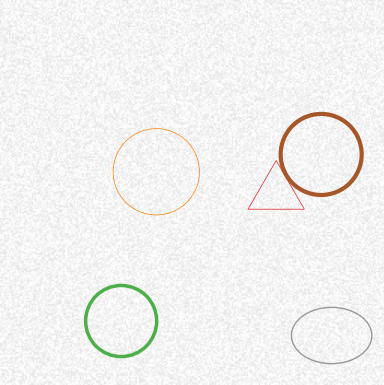[{"shape": "triangle", "thickness": 0.5, "radius": 0.42, "center": [0.717, 0.499]}, {"shape": "circle", "thickness": 2.5, "radius": 0.46, "center": [0.315, 0.166]}, {"shape": "circle", "thickness": 0.5, "radius": 0.56, "center": [0.406, 0.554]}, {"shape": "circle", "thickness": 3, "radius": 0.53, "center": [0.834, 0.599]}, {"shape": "oval", "thickness": 1, "radius": 0.52, "center": [0.861, 0.128]}]